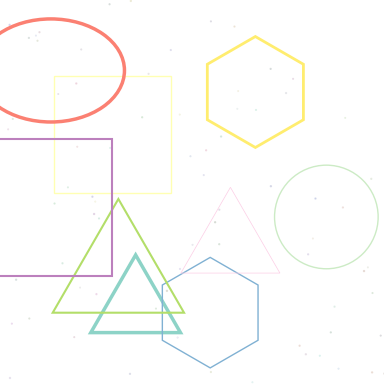[{"shape": "triangle", "thickness": 2.5, "radius": 0.67, "center": [0.352, 0.203]}, {"shape": "square", "thickness": 1, "radius": 0.76, "center": [0.293, 0.65]}, {"shape": "oval", "thickness": 2.5, "radius": 0.96, "center": [0.132, 0.817]}, {"shape": "hexagon", "thickness": 1, "radius": 0.72, "center": [0.546, 0.188]}, {"shape": "triangle", "thickness": 1.5, "radius": 0.98, "center": [0.307, 0.286]}, {"shape": "triangle", "thickness": 0.5, "radius": 0.74, "center": [0.598, 0.365]}, {"shape": "square", "thickness": 1.5, "radius": 0.89, "center": [0.114, 0.462]}, {"shape": "circle", "thickness": 1, "radius": 0.67, "center": [0.848, 0.436]}, {"shape": "hexagon", "thickness": 2, "radius": 0.72, "center": [0.663, 0.761]}]